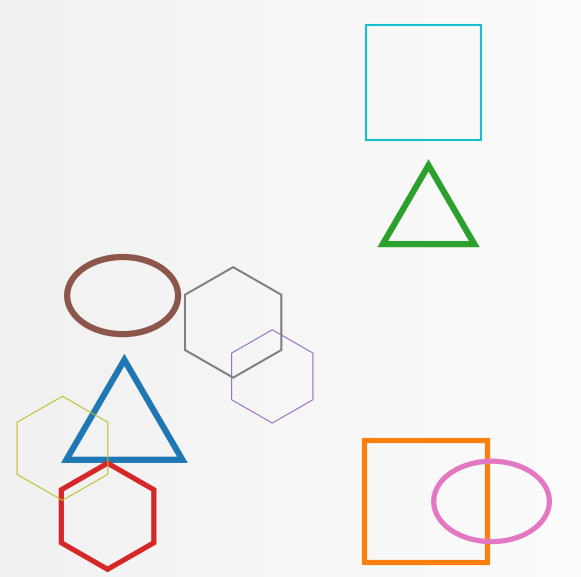[{"shape": "triangle", "thickness": 3, "radius": 0.58, "center": [0.214, 0.261]}, {"shape": "square", "thickness": 2.5, "radius": 0.53, "center": [0.733, 0.132]}, {"shape": "triangle", "thickness": 3, "radius": 0.45, "center": [0.737, 0.622]}, {"shape": "hexagon", "thickness": 2.5, "radius": 0.46, "center": [0.185, 0.105]}, {"shape": "hexagon", "thickness": 0.5, "radius": 0.4, "center": [0.468, 0.347]}, {"shape": "oval", "thickness": 3, "radius": 0.48, "center": [0.211, 0.487]}, {"shape": "oval", "thickness": 2.5, "radius": 0.5, "center": [0.846, 0.131]}, {"shape": "hexagon", "thickness": 1, "radius": 0.48, "center": [0.401, 0.441]}, {"shape": "hexagon", "thickness": 0.5, "radius": 0.45, "center": [0.107, 0.223]}, {"shape": "square", "thickness": 1, "radius": 0.49, "center": [0.728, 0.856]}]